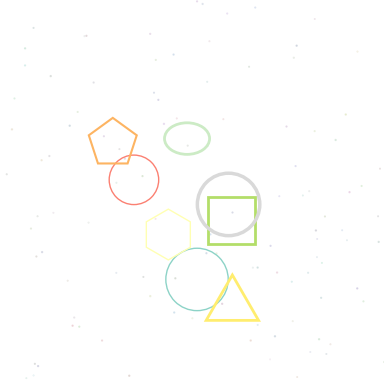[{"shape": "circle", "thickness": 1, "radius": 0.41, "center": [0.512, 0.274]}, {"shape": "hexagon", "thickness": 1, "radius": 0.33, "center": [0.437, 0.391]}, {"shape": "circle", "thickness": 1, "radius": 0.32, "center": [0.348, 0.533]}, {"shape": "pentagon", "thickness": 1.5, "radius": 0.33, "center": [0.293, 0.628]}, {"shape": "square", "thickness": 2, "radius": 0.31, "center": [0.601, 0.427]}, {"shape": "circle", "thickness": 2.5, "radius": 0.41, "center": [0.594, 0.469]}, {"shape": "oval", "thickness": 2, "radius": 0.29, "center": [0.486, 0.64]}, {"shape": "triangle", "thickness": 2, "radius": 0.39, "center": [0.604, 0.207]}]